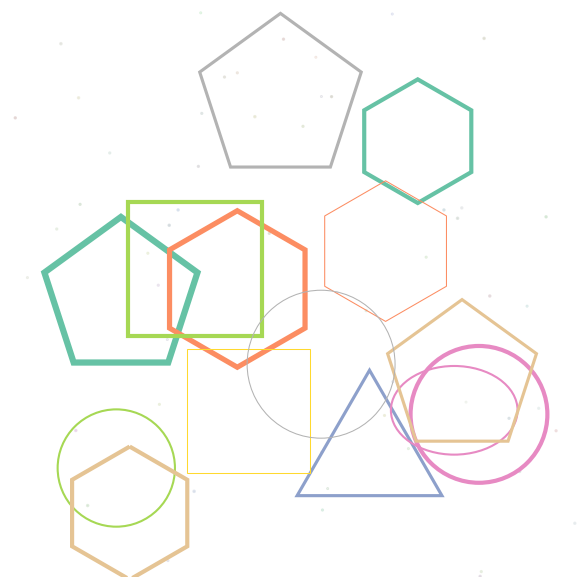[{"shape": "hexagon", "thickness": 2, "radius": 0.54, "center": [0.723, 0.755]}, {"shape": "pentagon", "thickness": 3, "radius": 0.7, "center": [0.209, 0.484]}, {"shape": "hexagon", "thickness": 2.5, "radius": 0.68, "center": [0.411, 0.499]}, {"shape": "hexagon", "thickness": 0.5, "radius": 0.61, "center": [0.668, 0.564]}, {"shape": "triangle", "thickness": 1.5, "radius": 0.72, "center": [0.64, 0.213]}, {"shape": "circle", "thickness": 2, "radius": 0.59, "center": [0.829, 0.282]}, {"shape": "oval", "thickness": 1, "radius": 0.55, "center": [0.787, 0.289]}, {"shape": "circle", "thickness": 1, "radius": 0.51, "center": [0.201, 0.189]}, {"shape": "square", "thickness": 2, "radius": 0.58, "center": [0.337, 0.533]}, {"shape": "square", "thickness": 0.5, "radius": 0.53, "center": [0.43, 0.287]}, {"shape": "pentagon", "thickness": 1.5, "radius": 0.68, "center": [0.8, 0.345]}, {"shape": "hexagon", "thickness": 2, "radius": 0.58, "center": [0.225, 0.111]}, {"shape": "pentagon", "thickness": 1.5, "radius": 0.74, "center": [0.486, 0.829]}, {"shape": "circle", "thickness": 0.5, "radius": 0.64, "center": [0.556, 0.368]}]